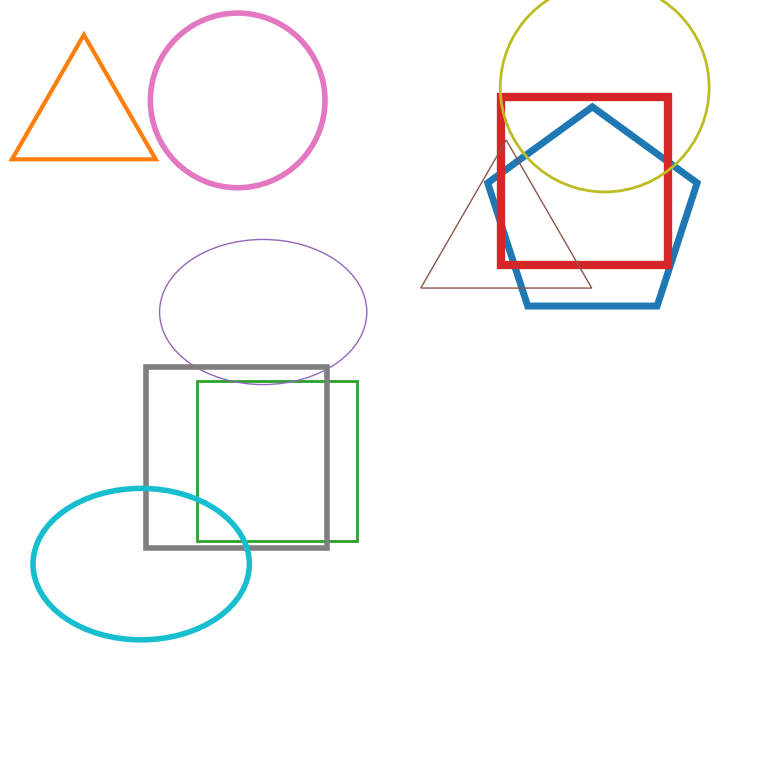[{"shape": "pentagon", "thickness": 2.5, "radius": 0.71, "center": [0.769, 0.718]}, {"shape": "triangle", "thickness": 1.5, "radius": 0.54, "center": [0.109, 0.847]}, {"shape": "square", "thickness": 1, "radius": 0.52, "center": [0.36, 0.402]}, {"shape": "square", "thickness": 3, "radius": 0.54, "center": [0.759, 0.765]}, {"shape": "oval", "thickness": 0.5, "radius": 0.67, "center": [0.342, 0.595]}, {"shape": "triangle", "thickness": 0.5, "radius": 0.64, "center": [0.657, 0.69]}, {"shape": "circle", "thickness": 2, "radius": 0.57, "center": [0.309, 0.87]}, {"shape": "square", "thickness": 2, "radius": 0.59, "center": [0.307, 0.406]}, {"shape": "circle", "thickness": 1, "radius": 0.68, "center": [0.785, 0.886]}, {"shape": "oval", "thickness": 2, "radius": 0.7, "center": [0.183, 0.267]}]